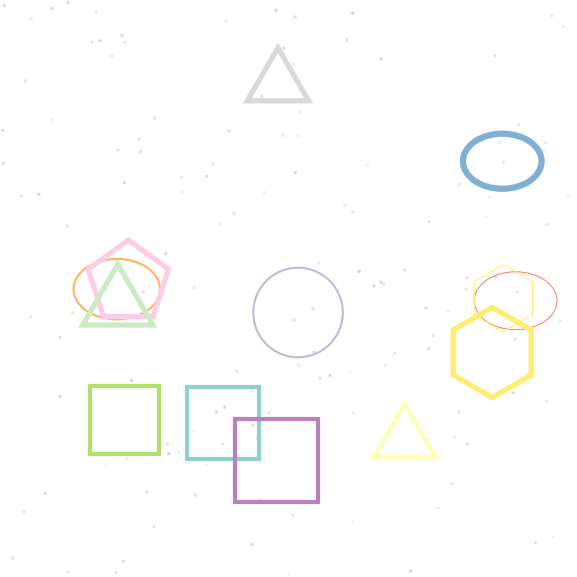[{"shape": "square", "thickness": 2, "radius": 0.31, "center": [0.386, 0.266]}, {"shape": "triangle", "thickness": 2, "radius": 0.31, "center": [0.701, 0.239]}, {"shape": "circle", "thickness": 1, "radius": 0.39, "center": [0.516, 0.458]}, {"shape": "oval", "thickness": 0.5, "radius": 0.36, "center": [0.893, 0.478]}, {"shape": "oval", "thickness": 3, "radius": 0.34, "center": [0.87, 0.72]}, {"shape": "oval", "thickness": 1, "radius": 0.37, "center": [0.202, 0.499]}, {"shape": "square", "thickness": 2, "radius": 0.3, "center": [0.216, 0.272]}, {"shape": "pentagon", "thickness": 2.5, "radius": 0.37, "center": [0.222, 0.51]}, {"shape": "triangle", "thickness": 2.5, "radius": 0.31, "center": [0.481, 0.855]}, {"shape": "square", "thickness": 2, "radius": 0.36, "center": [0.479, 0.202]}, {"shape": "triangle", "thickness": 2.5, "radius": 0.35, "center": [0.204, 0.471]}, {"shape": "hexagon", "thickness": 0.5, "radius": 0.29, "center": [0.872, 0.483]}, {"shape": "hexagon", "thickness": 2.5, "radius": 0.39, "center": [0.852, 0.389]}]